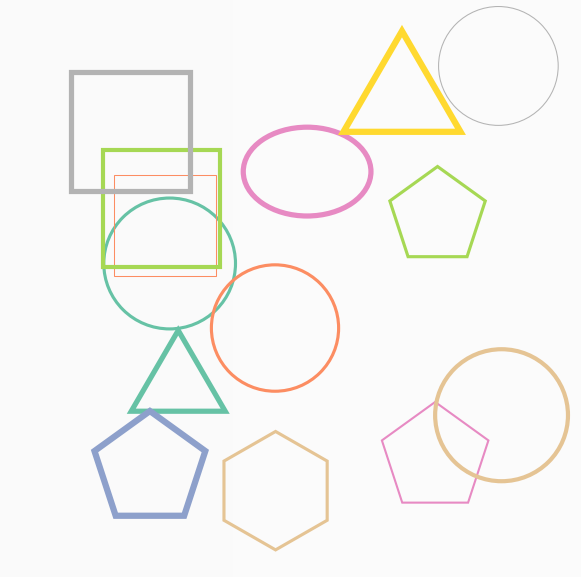[{"shape": "circle", "thickness": 1.5, "radius": 0.57, "center": [0.292, 0.543]}, {"shape": "triangle", "thickness": 2.5, "radius": 0.47, "center": [0.307, 0.334]}, {"shape": "circle", "thickness": 1.5, "radius": 0.55, "center": [0.473, 0.431]}, {"shape": "square", "thickness": 0.5, "radius": 0.44, "center": [0.283, 0.608]}, {"shape": "pentagon", "thickness": 3, "radius": 0.5, "center": [0.258, 0.187]}, {"shape": "oval", "thickness": 2.5, "radius": 0.55, "center": [0.528, 0.702]}, {"shape": "pentagon", "thickness": 1, "radius": 0.48, "center": [0.749, 0.207]}, {"shape": "square", "thickness": 2, "radius": 0.51, "center": [0.278, 0.638]}, {"shape": "pentagon", "thickness": 1.5, "radius": 0.43, "center": [0.753, 0.624]}, {"shape": "triangle", "thickness": 3, "radius": 0.58, "center": [0.692, 0.829]}, {"shape": "circle", "thickness": 2, "radius": 0.57, "center": [0.863, 0.28]}, {"shape": "hexagon", "thickness": 1.5, "radius": 0.51, "center": [0.474, 0.149]}, {"shape": "square", "thickness": 2.5, "radius": 0.51, "center": [0.225, 0.771]}, {"shape": "circle", "thickness": 0.5, "radius": 0.51, "center": [0.857, 0.885]}]